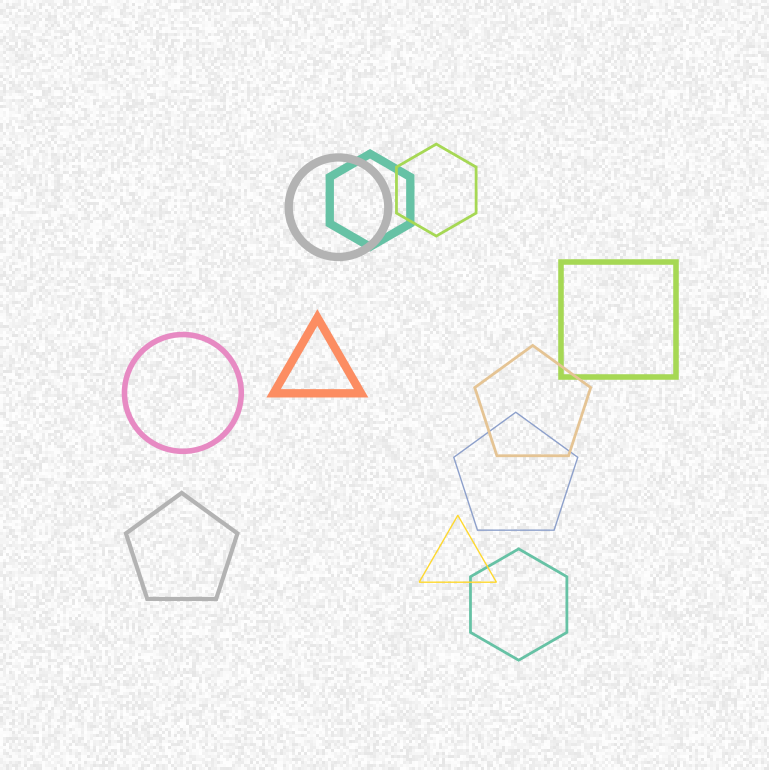[{"shape": "hexagon", "thickness": 1, "radius": 0.36, "center": [0.674, 0.215]}, {"shape": "hexagon", "thickness": 3, "radius": 0.3, "center": [0.481, 0.74]}, {"shape": "triangle", "thickness": 3, "radius": 0.33, "center": [0.412, 0.522]}, {"shape": "pentagon", "thickness": 0.5, "radius": 0.42, "center": [0.67, 0.38]}, {"shape": "circle", "thickness": 2, "radius": 0.38, "center": [0.238, 0.49]}, {"shape": "hexagon", "thickness": 1, "radius": 0.3, "center": [0.567, 0.753]}, {"shape": "square", "thickness": 2, "radius": 0.37, "center": [0.803, 0.585]}, {"shape": "triangle", "thickness": 0.5, "radius": 0.29, "center": [0.595, 0.273]}, {"shape": "pentagon", "thickness": 1, "radius": 0.4, "center": [0.692, 0.472]}, {"shape": "circle", "thickness": 3, "radius": 0.32, "center": [0.44, 0.731]}, {"shape": "pentagon", "thickness": 1.5, "radius": 0.38, "center": [0.236, 0.284]}]